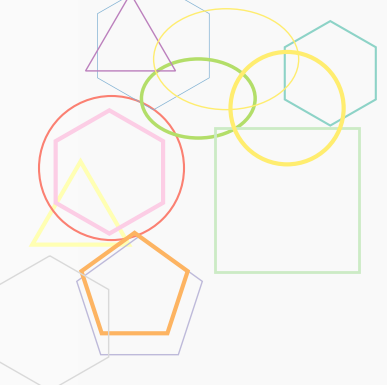[{"shape": "hexagon", "thickness": 1.5, "radius": 0.68, "center": [0.852, 0.81]}, {"shape": "triangle", "thickness": 3, "radius": 0.72, "center": [0.208, 0.437]}, {"shape": "pentagon", "thickness": 1, "radius": 0.85, "center": [0.36, 0.217]}, {"shape": "circle", "thickness": 1.5, "radius": 0.94, "center": [0.288, 0.564]}, {"shape": "hexagon", "thickness": 0.5, "radius": 0.83, "center": [0.396, 0.881]}, {"shape": "pentagon", "thickness": 3, "radius": 0.72, "center": [0.347, 0.251]}, {"shape": "oval", "thickness": 2.5, "radius": 0.73, "center": [0.512, 0.744]}, {"shape": "hexagon", "thickness": 3, "radius": 0.8, "center": [0.282, 0.553]}, {"shape": "hexagon", "thickness": 1, "radius": 0.88, "center": [0.129, 0.16]}, {"shape": "triangle", "thickness": 1, "radius": 0.67, "center": [0.337, 0.883]}, {"shape": "square", "thickness": 2, "radius": 0.93, "center": [0.741, 0.481]}, {"shape": "circle", "thickness": 3, "radius": 0.73, "center": [0.741, 0.719]}, {"shape": "oval", "thickness": 1, "radius": 0.94, "center": [0.584, 0.846]}]